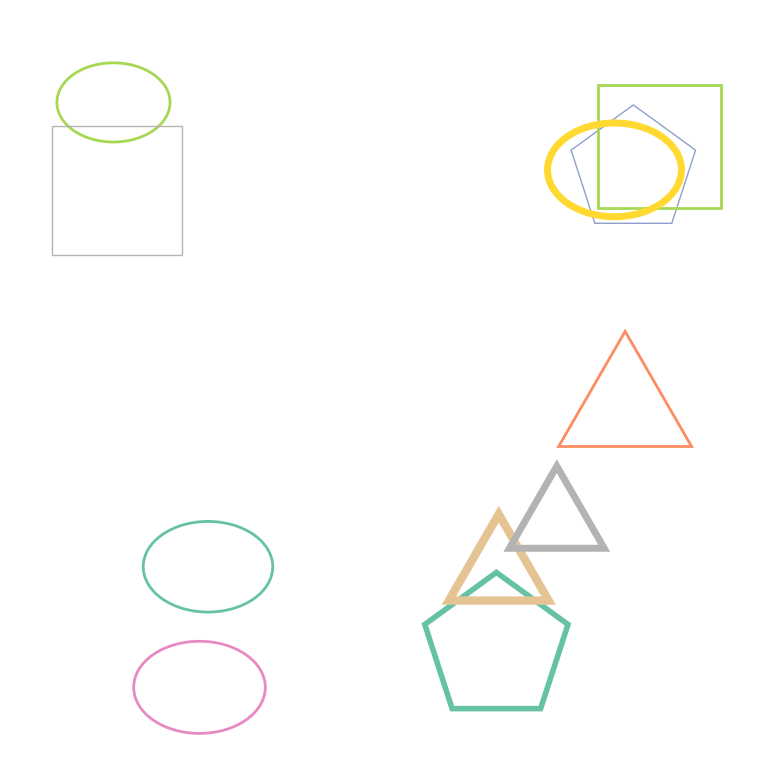[{"shape": "pentagon", "thickness": 2, "radius": 0.49, "center": [0.645, 0.159]}, {"shape": "oval", "thickness": 1, "radius": 0.42, "center": [0.27, 0.264]}, {"shape": "triangle", "thickness": 1, "radius": 0.5, "center": [0.812, 0.47]}, {"shape": "pentagon", "thickness": 0.5, "radius": 0.42, "center": [0.823, 0.779]}, {"shape": "oval", "thickness": 1, "radius": 0.43, "center": [0.259, 0.107]}, {"shape": "oval", "thickness": 1, "radius": 0.37, "center": [0.147, 0.867]}, {"shape": "square", "thickness": 1, "radius": 0.4, "center": [0.857, 0.809]}, {"shape": "oval", "thickness": 2.5, "radius": 0.43, "center": [0.798, 0.779]}, {"shape": "triangle", "thickness": 3, "radius": 0.37, "center": [0.648, 0.257]}, {"shape": "square", "thickness": 0.5, "radius": 0.42, "center": [0.152, 0.753]}, {"shape": "triangle", "thickness": 2.5, "radius": 0.36, "center": [0.723, 0.324]}]